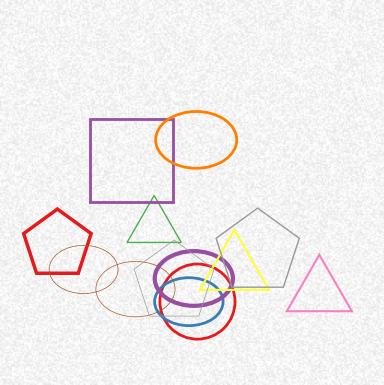[{"shape": "pentagon", "thickness": 2.5, "radius": 0.46, "center": [0.149, 0.365]}, {"shape": "circle", "thickness": 2, "radius": 0.49, "center": [0.513, 0.217]}, {"shape": "oval", "thickness": 2, "radius": 0.44, "center": [0.491, 0.216]}, {"shape": "triangle", "thickness": 1, "radius": 0.41, "center": [0.4, 0.411]}, {"shape": "square", "thickness": 2, "radius": 0.54, "center": [0.342, 0.584]}, {"shape": "oval", "thickness": 3, "radius": 0.51, "center": [0.503, 0.277]}, {"shape": "oval", "thickness": 2, "radius": 0.53, "center": [0.51, 0.637]}, {"shape": "triangle", "thickness": 1.5, "radius": 0.52, "center": [0.609, 0.299]}, {"shape": "oval", "thickness": 0.5, "radius": 0.45, "center": [0.217, 0.3]}, {"shape": "oval", "thickness": 0.5, "radius": 0.51, "center": [0.352, 0.249]}, {"shape": "triangle", "thickness": 1.5, "radius": 0.49, "center": [0.829, 0.24]}, {"shape": "pentagon", "thickness": 1, "radius": 0.57, "center": [0.669, 0.346]}, {"shape": "pentagon", "thickness": 0.5, "radius": 0.55, "center": [0.452, 0.267]}]